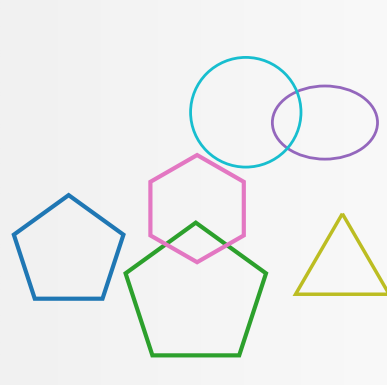[{"shape": "pentagon", "thickness": 3, "radius": 0.74, "center": [0.177, 0.344]}, {"shape": "pentagon", "thickness": 3, "radius": 0.95, "center": [0.505, 0.231]}, {"shape": "oval", "thickness": 2, "radius": 0.68, "center": [0.839, 0.682]}, {"shape": "hexagon", "thickness": 3, "radius": 0.7, "center": [0.509, 0.458]}, {"shape": "triangle", "thickness": 2.5, "radius": 0.7, "center": [0.884, 0.305]}, {"shape": "circle", "thickness": 2, "radius": 0.71, "center": [0.634, 0.708]}]